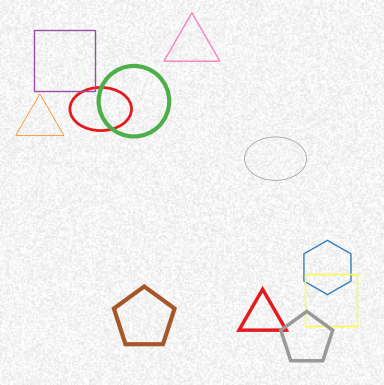[{"shape": "triangle", "thickness": 2.5, "radius": 0.35, "center": [0.682, 0.178]}, {"shape": "oval", "thickness": 2, "radius": 0.4, "center": [0.262, 0.717]}, {"shape": "hexagon", "thickness": 1, "radius": 0.35, "center": [0.851, 0.305]}, {"shape": "circle", "thickness": 3, "radius": 0.46, "center": [0.348, 0.737]}, {"shape": "square", "thickness": 1, "radius": 0.4, "center": [0.166, 0.842]}, {"shape": "triangle", "thickness": 0.5, "radius": 0.36, "center": [0.103, 0.684]}, {"shape": "square", "thickness": 1, "radius": 0.34, "center": [0.859, 0.22]}, {"shape": "pentagon", "thickness": 3, "radius": 0.41, "center": [0.375, 0.173]}, {"shape": "triangle", "thickness": 1, "radius": 0.42, "center": [0.498, 0.883]}, {"shape": "pentagon", "thickness": 2.5, "radius": 0.35, "center": [0.797, 0.12]}, {"shape": "oval", "thickness": 0.5, "radius": 0.4, "center": [0.716, 0.588]}]